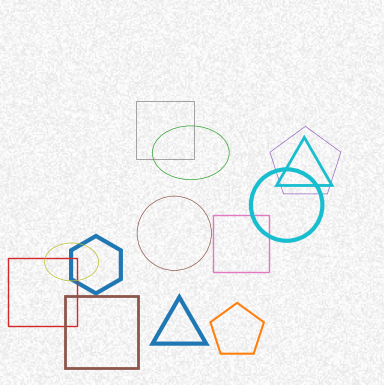[{"shape": "hexagon", "thickness": 3, "radius": 0.37, "center": [0.249, 0.312]}, {"shape": "triangle", "thickness": 3, "radius": 0.4, "center": [0.466, 0.148]}, {"shape": "pentagon", "thickness": 1.5, "radius": 0.37, "center": [0.616, 0.14]}, {"shape": "oval", "thickness": 0.5, "radius": 0.5, "center": [0.496, 0.603]}, {"shape": "square", "thickness": 1, "radius": 0.44, "center": [0.111, 0.242]}, {"shape": "pentagon", "thickness": 0.5, "radius": 0.48, "center": [0.793, 0.575]}, {"shape": "circle", "thickness": 0.5, "radius": 0.48, "center": [0.453, 0.394]}, {"shape": "square", "thickness": 2, "radius": 0.47, "center": [0.264, 0.137]}, {"shape": "square", "thickness": 1, "radius": 0.36, "center": [0.626, 0.368]}, {"shape": "square", "thickness": 0.5, "radius": 0.38, "center": [0.429, 0.663]}, {"shape": "oval", "thickness": 0.5, "radius": 0.35, "center": [0.186, 0.32]}, {"shape": "circle", "thickness": 3, "radius": 0.46, "center": [0.745, 0.467]}, {"shape": "triangle", "thickness": 2, "radius": 0.42, "center": [0.79, 0.56]}]